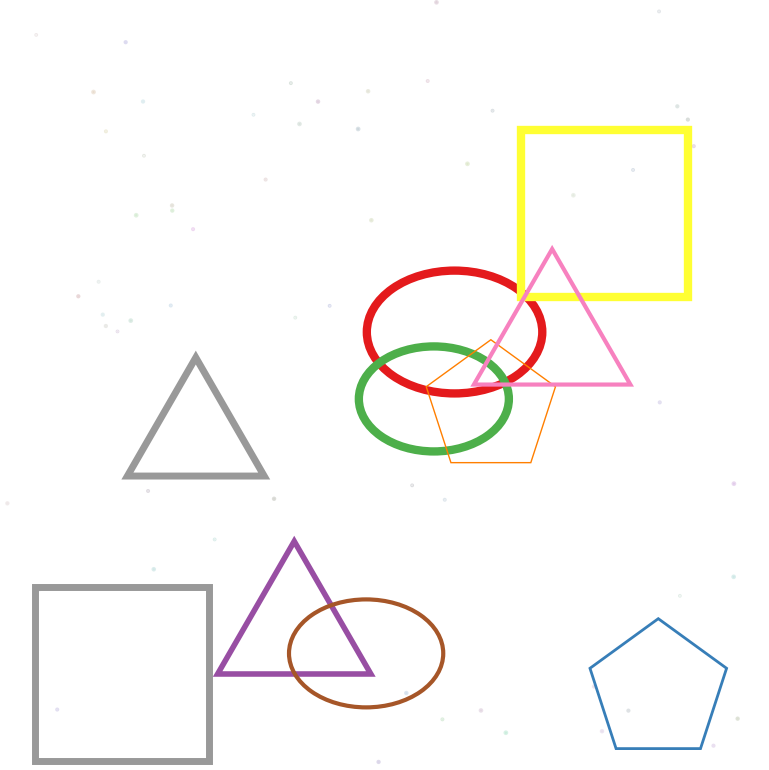[{"shape": "oval", "thickness": 3, "radius": 0.57, "center": [0.59, 0.569]}, {"shape": "pentagon", "thickness": 1, "radius": 0.47, "center": [0.855, 0.103]}, {"shape": "oval", "thickness": 3, "radius": 0.49, "center": [0.563, 0.482]}, {"shape": "triangle", "thickness": 2, "radius": 0.57, "center": [0.382, 0.182]}, {"shape": "pentagon", "thickness": 0.5, "radius": 0.44, "center": [0.637, 0.471]}, {"shape": "square", "thickness": 3, "radius": 0.54, "center": [0.785, 0.723]}, {"shape": "oval", "thickness": 1.5, "radius": 0.5, "center": [0.475, 0.151]}, {"shape": "triangle", "thickness": 1.5, "radius": 0.59, "center": [0.717, 0.559]}, {"shape": "triangle", "thickness": 2.5, "radius": 0.51, "center": [0.254, 0.433]}, {"shape": "square", "thickness": 2.5, "radius": 0.57, "center": [0.159, 0.125]}]